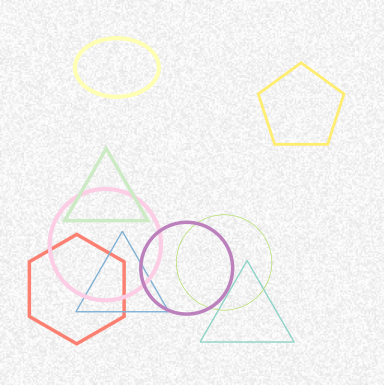[{"shape": "triangle", "thickness": 1, "radius": 0.71, "center": [0.642, 0.182]}, {"shape": "oval", "thickness": 3, "radius": 0.54, "center": [0.304, 0.825]}, {"shape": "hexagon", "thickness": 2.5, "radius": 0.71, "center": [0.199, 0.249]}, {"shape": "triangle", "thickness": 1, "radius": 0.7, "center": [0.318, 0.26]}, {"shape": "circle", "thickness": 0.5, "radius": 0.62, "center": [0.582, 0.318]}, {"shape": "circle", "thickness": 3, "radius": 0.72, "center": [0.274, 0.365]}, {"shape": "circle", "thickness": 2.5, "radius": 0.6, "center": [0.485, 0.303]}, {"shape": "triangle", "thickness": 2.5, "radius": 0.62, "center": [0.276, 0.489]}, {"shape": "pentagon", "thickness": 2, "radius": 0.59, "center": [0.782, 0.72]}]